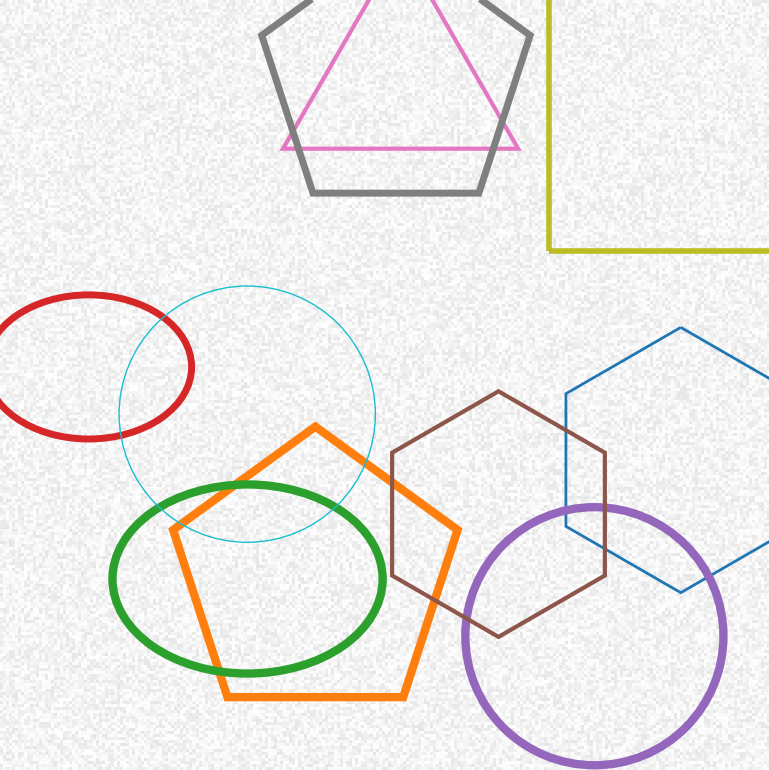[{"shape": "hexagon", "thickness": 1, "radius": 0.86, "center": [0.884, 0.403]}, {"shape": "pentagon", "thickness": 3, "radius": 0.97, "center": [0.41, 0.252]}, {"shape": "oval", "thickness": 3, "radius": 0.88, "center": [0.322, 0.248]}, {"shape": "oval", "thickness": 2.5, "radius": 0.67, "center": [0.115, 0.523]}, {"shape": "circle", "thickness": 3, "radius": 0.84, "center": [0.772, 0.174]}, {"shape": "hexagon", "thickness": 1.5, "radius": 0.8, "center": [0.647, 0.332]}, {"shape": "triangle", "thickness": 1.5, "radius": 0.88, "center": [0.52, 0.895]}, {"shape": "pentagon", "thickness": 2.5, "radius": 0.92, "center": [0.514, 0.897]}, {"shape": "square", "thickness": 2, "radius": 0.83, "center": [0.878, 0.839]}, {"shape": "circle", "thickness": 0.5, "radius": 0.83, "center": [0.321, 0.462]}]